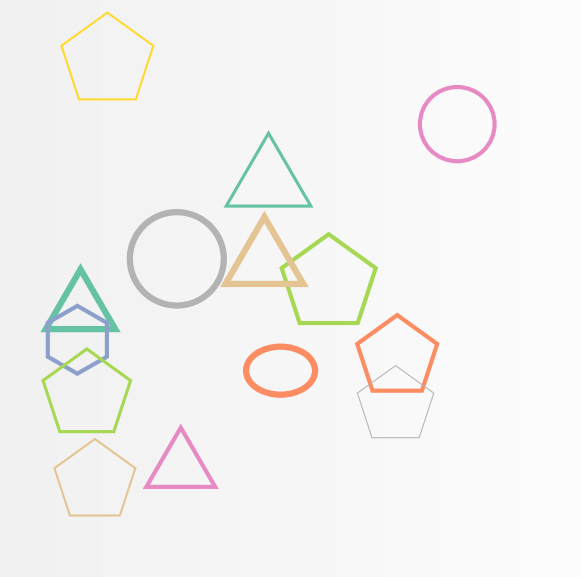[{"shape": "triangle", "thickness": 1.5, "radius": 0.42, "center": [0.462, 0.684]}, {"shape": "triangle", "thickness": 3, "radius": 0.34, "center": [0.139, 0.464]}, {"shape": "oval", "thickness": 3, "radius": 0.3, "center": [0.483, 0.357]}, {"shape": "pentagon", "thickness": 2, "radius": 0.36, "center": [0.683, 0.381]}, {"shape": "hexagon", "thickness": 2, "radius": 0.29, "center": [0.133, 0.411]}, {"shape": "circle", "thickness": 2, "radius": 0.32, "center": [0.787, 0.784]}, {"shape": "triangle", "thickness": 2, "radius": 0.34, "center": [0.311, 0.19]}, {"shape": "pentagon", "thickness": 2, "radius": 0.43, "center": [0.566, 0.509]}, {"shape": "pentagon", "thickness": 1.5, "radius": 0.4, "center": [0.149, 0.316]}, {"shape": "pentagon", "thickness": 1, "radius": 0.42, "center": [0.185, 0.894]}, {"shape": "pentagon", "thickness": 1, "radius": 0.37, "center": [0.163, 0.166]}, {"shape": "triangle", "thickness": 3, "radius": 0.39, "center": [0.455, 0.546]}, {"shape": "circle", "thickness": 3, "radius": 0.4, "center": [0.304, 0.551]}, {"shape": "pentagon", "thickness": 0.5, "radius": 0.35, "center": [0.681, 0.297]}]